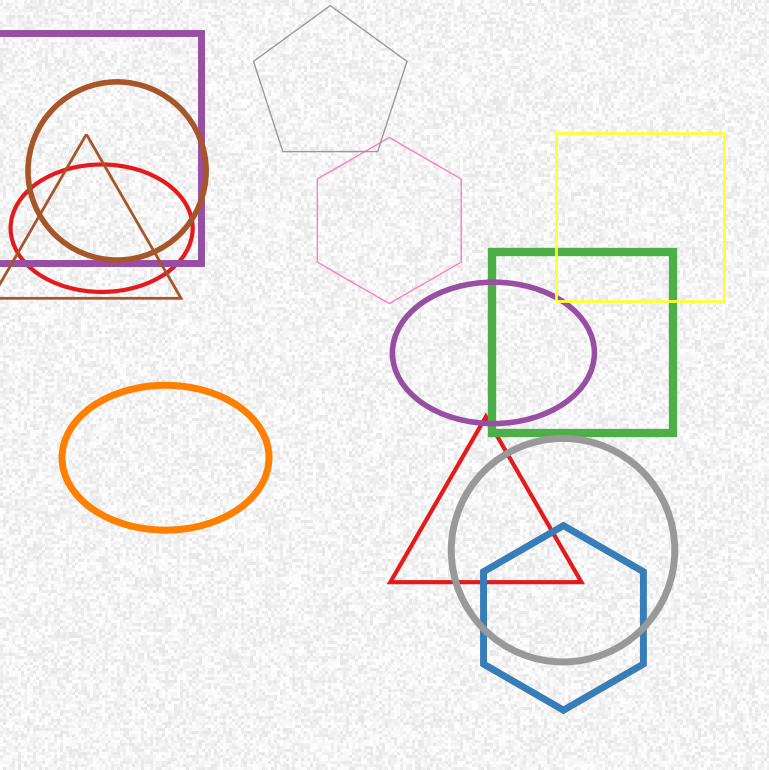[{"shape": "triangle", "thickness": 1.5, "radius": 0.72, "center": [0.631, 0.316]}, {"shape": "oval", "thickness": 1.5, "radius": 0.59, "center": [0.132, 0.704]}, {"shape": "hexagon", "thickness": 2.5, "radius": 0.6, "center": [0.732, 0.198]}, {"shape": "square", "thickness": 3, "radius": 0.59, "center": [0.756, 0.555]}, {"shape": "oval", "thickness": 2, "radius": 0.66, "center": [0.641, 0.542]}, {"shape": "square", "thickness": 2.5, "radius": 0.75, "center": [0.111, 0.808]}, {"shape": "oval", "thickness": 2.5, "radius": 0.67, "center": [0.215, 0.406]}, {"shape": "square", "thickness": 1, "radius": 0.54, "center": [0.831, 0.718]}, {"shape": "triangle", "thickness": 1, "radius": 0.71, "center": [0.112, 0.684]}, {"shape": "circle", "thickness": 2, "radius": 0.58, "center": [0.152, 0.778]}, {"shape": "hexagon", "thickness": 0.5, "radius": 0.54, "center": [0.506, 0.714]}, {"shape": "circle", "thickness": 2.5, "radius": 0.73, "center": [0.731, 0.285]}, {"shape": "pentagon", "thickness": 0.5, "radius": 0.52, "center": [0.429, 0.888]}]